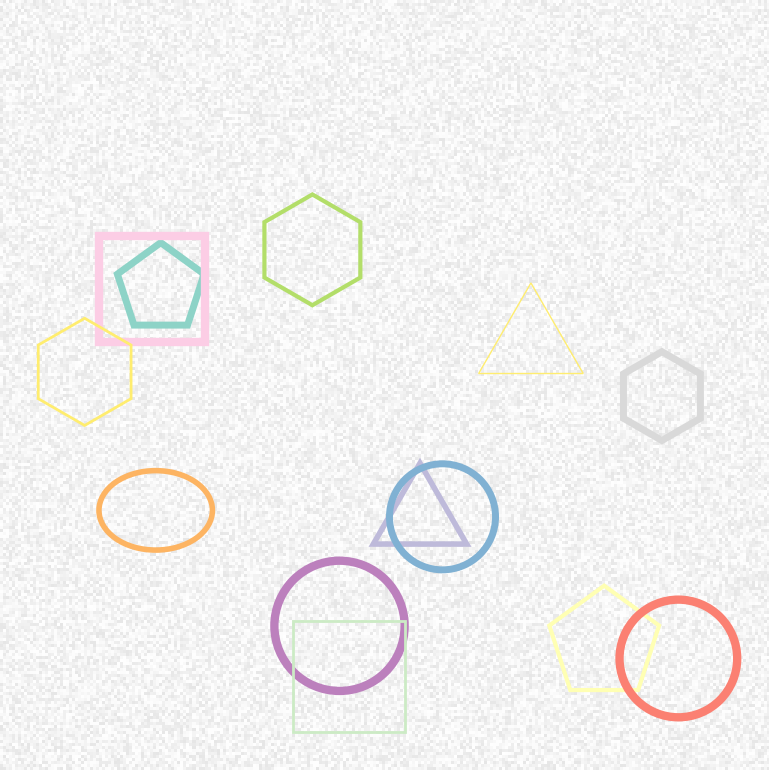[{"shape": "pentagon", "thickness": 2.5, "radius": 0.3, "center": [0.209, 0.626]}, {"shape": "pentagon", "thickness": 1.5, "radius": 0.37, "center": [0.785, 0.164]}, {"shape": "triangle", "thickness": 2, "radius": 0.35, "center": [0.545, 0.328]}, {"shape": "circle", "thickness": 3, "radius": 0.38, "center": [0.881, 0.145]}, {"shape": "circle", "thickness": 2.5, "radius": 0.34, "center": [0.575, 0.329]}, {"shape": "oval", "thickness": 2, "radius": 0.37, "center": [0.202, 0.337]}, {"shape": "hexagon", "thickness": 1.5, "radius": 0.36, "center": [0.406, 0.676]}, {"shape": "square", "thickness": 3, "radius": 0.35, "center": [0.197, 0.624]}, {"shape": "hexagon", "thickness": 2.5, "radius": 0.29, "center": [0.86, 0.486]}, {"shape": "circle", "thickness": 3, "radius": 0.42, "center": [0.441, 0.187]}, {"shape": "square", "thickness": 1, "radius": 0.36, "center": [0.454, 0.121]}, {"shape": "triangle", "thickness": 0.5, "radius": 0.39, "center": [0.69, 0.554]}, {"shape": "hexagon", "thickness": 1, "radius": 0.35, "center": [0.11, 0.517]}]